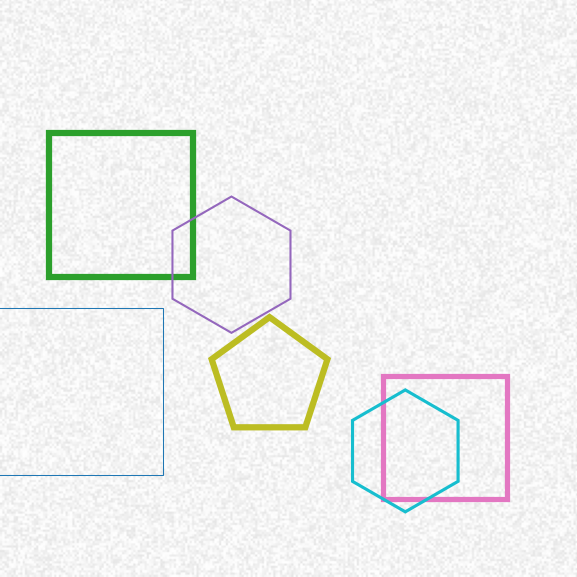[{"shape": "square", "thickness": 0.5, "radius": 0.72, "center": [0.137, 0.321]}, {"shape": "square", "thickness": 3, "radius": 0.62, "center": [0.209, 0.644]}, {"shape": "hexagon", "thickness": 1, "radius": 0.59, "center": [0.401, 0.541]}, {"shape": "square", "thickness": 2.5, "radius": 0.53, "center": [0.771, 0.241]}, {"shape": "pentagon", "thickness": 3, "radius": 0.53, "center": [0.467, 0.345]}, {"shape": "hexagon", "thickness": 1.5, "radius": 0.53, "center": [0.702, 0.218]}]